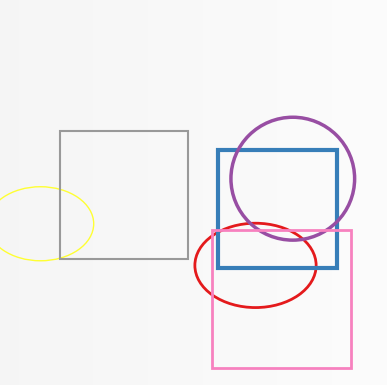[{"shape": "oval", "thickness": 2, "radius": 0.78, "center": [0.659, 0.311]}, {"shape": "square", "thickness": 3, "radius": 0.77, "center": [0.717, 0.458]}, {"shape": "circle", "thickness": 2.5, "radius": 0.8, "center": [0.756, 0.536]}, {"shape": "oval", "thickness": 1, "radius": 0.69, "center": [0.104, 0.419]}, {"shape": "square", "thickness": 2, "radius": 0.89, "center": [0.726, 0.224]}, {"shape": "square", "thickness": 1.5, "radius": 0.83, "center": [0.32, 0.494]}]